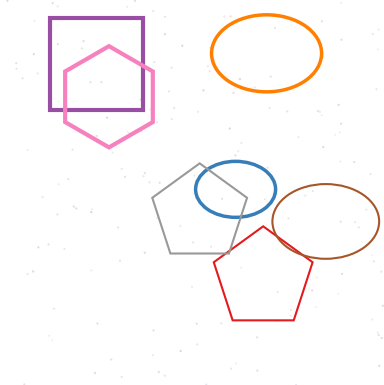[{"shape": "pentagon", "thickness": 1.5, "radius": 0.67, "center": [0.684, 0.277]}, {"shape": "oval", "thickness": 2.5, "radius": 0.52, "center": [0.612, 0.508]}, {"shape": "square", "thickness": 3, "radius": 0.6, "center": [0.251, 0.834]}, {"shape": "oval", "thickness": 2.5, "radius": 0.71, "center": [0.692, 0.861]}, {"shape": "oval", "thickness": 1.5, "radius": 0.69, "center": [0.846, 0.425]}, {"shape": "hexagon", "thickness": 3, "radius": 0.66, "center": [0.283, 0.749]}, {"shape": "pentagon", "thickness": 1.5, "radius": 0.65, "center": [0.519, 0.446]}]